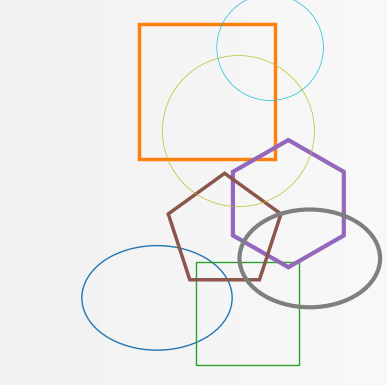[{"shape": "oval", "thickness": 1, "radius": 0.97, "center": [0.405, 0.226]}, {"shape": "square", "thickness": 2.5, "radius": 0.88, "center": [0.535, 0.762]}, {"shape": "square", "thickness": 1, "radius": 0.67, "center": [0.638, 0.185]}, {"shape": "hexagon", "thickness": 3, "radius": 0.83, "center": [0.744, 0.471]}, {"shape": "pentagon", "thickness": 2.5, "radius": 0.76, "center": [0.58, 0.397]}, {"shape": "oval", "thickness": 3, "radius": 0.91, "center": [0.8, 0.329]}, {"shape": "circle", "thickness": 0.5, "radius": 0.98, "center": [0.615, 0.66]}, {"shape": "circle", "thickness": 0.5, "radius": 0.69, "center": [0.697, 0.877]}]